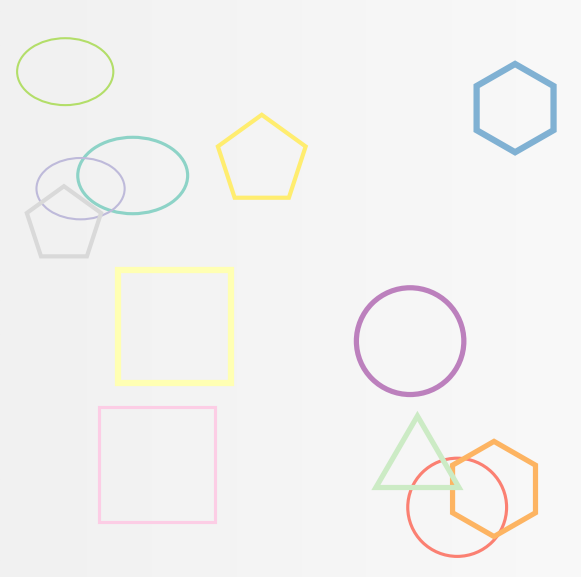[{"shape": "oval", "thickness": 1.5, "radius": 0.47, "center": [0.228, 0.695]}, {"shape": "square", "thickness": 3, "radius": 0.49, "center": [0.3, 0.434]}, {"shape": "oval", "thickness": 1, "radius": 0.38, "center": [0.139, 0.672]}, {"shape": "circle", "thickness": 1.5, "radius": 0.43, "center": [0.787, 0.121]}, {"shape": "hexagon", "thickness": 3, "radius": 0.38, "center": [0.886, 0.812]}, {"shape": "hexagon", "thickness": 2.5, "radius": 0.41, "center": [0.85, 0.152]}, {"shape": "oval", "thickness": 1, "radius": 0.41, "center": [0.112, 0.875]}, {"shape": "square", "thickness": 1.5, "radius": 0.5, "center": [0.27, 0.195]}, {"shape": "pentagon", "thickness": 2, "radius": 0.34, "center": [0.11, 0.61]}, {"shape": "circle", "thickness": 2.5, "radius": 0.46, "center": [0.706, 0.408]}, {"shape": "triangle", "thickness": 2.5, "radius": 0.41, "center": [0.718, 0.196]}, {"shape": "pentagon", "thickness": 2, "radius": 0.4, "center": [0.45, 0.721]}]